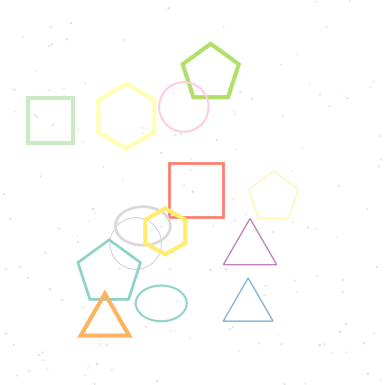[{"shape": "oval", "thickness": 1.5, "radius": 0.33, "center": [0.419, 0.212]}, {"shape": "pentagon", "thickness": 2, "radius": 0.43, "center": [0.284, 0.292]}, {"shape": "hexagon", "thickness": 3, "radius": 0.42, "center": [0.328, 0.698]}, {"shape": "circle", "thickness": 0.5, "radius": 0.33, "center": [0.353, 0.368]}, {"shape": "square", "thickness": 2, "radius": 0.35, "center": [0.509, 0.507]}, {"shape": "triangle", "thickness": 1, "radius": 0.37, "center": [0.645, 0.203]}, {"shape": "triangle", "thickness": 3, "radius": 0.36, "center": [0.272, 0.165]}, {"shape": "pentagon", "thickness": 3, "radius": 0.38, "center": [0.547, 0.81]}, {"shape": "circle", "thickness": 1.5, "radius": 0.32, "center": [0.478, 0.722]}, {"shape": "oval", "thickness": 2, "radius": 0.36, "center": [0.371, 0.413]}, {"shape": "triangle", "thickness": 1, "radius": 0.4, "center": [0.649, 0.353]}, {"shape": "square", "thickness": 3, "radius": 0.29, "center": [0.131, 0.688]}, {"shape": "pentagon", "thickness": 0.5, "radius": 0.34, "center": [0.71, 0.488]}, {"shape": "hexagon", "thickness": 3, "radius": 0.3, "center": [0.429, 0.399]}]